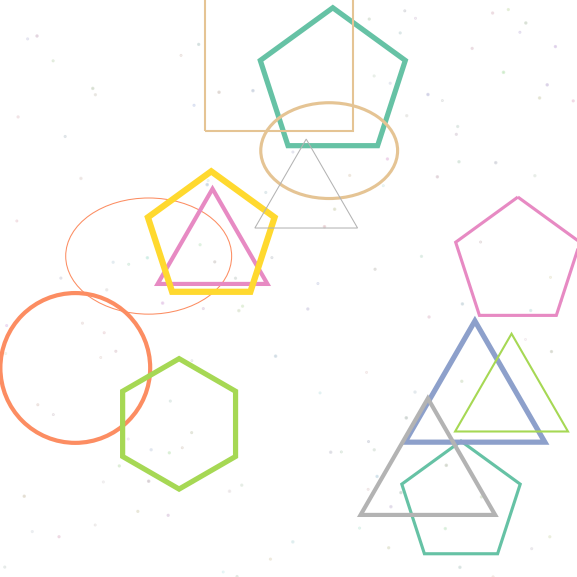[{"shape": "pentagon", "thickness": 2.5, "radius": 0.66, "center": [0.576, 0.854]}, {"shape": "pentagon", "thickness": 1.5, "radius": 0.54, "center": [0.798, 0.127]}, {"shape": "circle", "thickness": 2, "radius": 0.65, "center": [0.13, 0.362]}, {"shape": "oval", "thickness": 0.5, "radius": 0.72, "center": [0.257, 0.556]}, {"shape": "triangle", "thickness": 2.5, "radius": 0.7, "center": [0.822, 0.303]}, {"shape": "pentagon", "thickness": 1.5, "radius": 0.57, "center": [0.897, 0.545]}, {"shape": "triangle", "thickness": 2, "radius": 0.55, "center": [0.368, 0.562]}, {"shape": "hexagon", "thickness": 2.5, "radius": 0.56, "center": [0.31, 0.265]}, {"shape": "triangle", "thickness": 1, "radius": 0.56, "center": [0.886, 0.308]}, {"shape": "pentagon", "thickness": 3, "radius": 0.58, "center": [0.366, 0.587]}, {"shape": "square", "thickness": 1, "radius": 0.64, "center": [0.483, 0.9]}, {"shape": "oval", "thickness": 1.5, "radius": 0.59, "center": [0.57, 0.738]}, {"shape": "triangle", "thickness": 0.5, "radius": 0.51, "center": [0.53, 0.656]}, {"shape": "triangle", "thickness": 2, "radius": 0.67, "center": [0.741, 0.175]}]